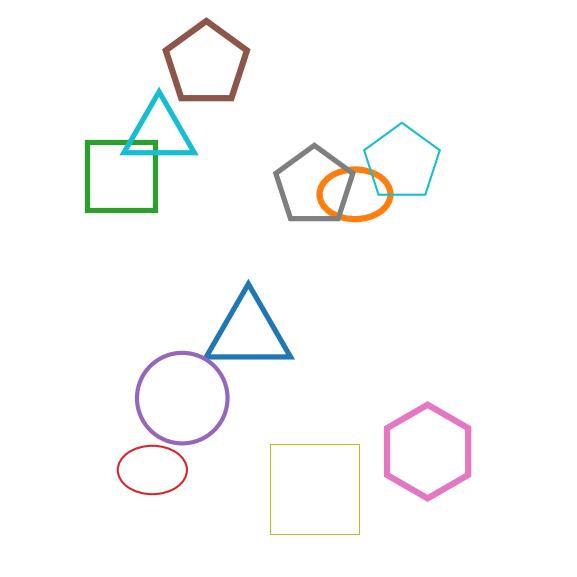[{"shape": "triangle", "thickness": 2.5, "radius": 0.42, "center": [0.43, 0.423]}, {"shape": "oval", "thickness": 3, "radius": 0.31, "center": [0.615, 0.663]}, {"shape": "square", "thickness": 2.5, "radius": 0.29, "center": [0.21, 0.695]}, {"shape": "oval", "thickness": 1, "radius": 0.3, "center": [0.264, 0.185]}, {"shape": "circle", "thickness": 2, "radius": 0.39, "center": [0.316, 0.31]}, {"shape": "pentagon", "thickness": 3, "radius": 0.37, "center": [0.357, 0.889]}, {"shape": "hexagon", "thickness": 3, "radius": 0.41, "center": [0.74, 0.217]}, {"shape": "pentagon", "thickness": 2.5, "radius": 0.35, "center": [0.544, 0.677]}, {"shape": "square", "thickness": 0.5, "radius": 0.39, "center": [0.545, 0.152]}, {"shape": "pentagon", "thickness": 1, "radius": 0.34, "center": [0.696, 0.718]}, {"shape": "triangle", "thickness": 2.5, "radius": 0.35, "center": [0.275, 0.77]}]